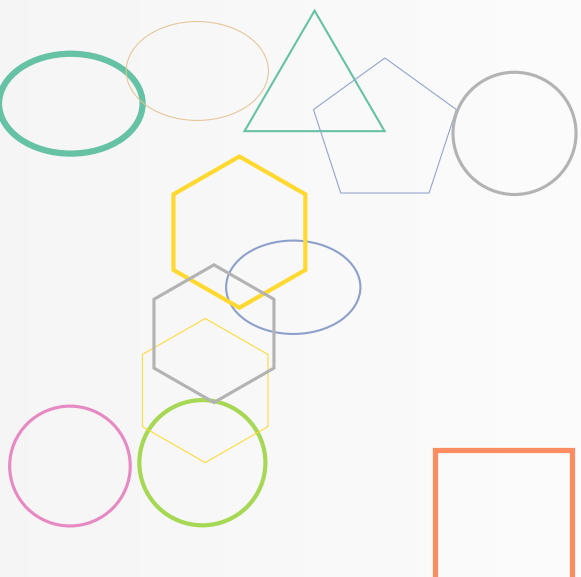[{"shape": "oval", "thickness": 3, "radius": 0.62, "center": [0.122, 0.82]}, {"shape": "triangle", "thickness": 1, "radius": 0.7, "center": [0.541, 0.842]}, {"shape": "square", "thickness": 2.5, "radius": 0.59, "center": [0.866, 0.103]}, {"shape": "oval", "thickness": 1, "radius": 0.58, "center": [0.505, 0.502]}, {"shape": "pentagon", "thickness": 0.5, "radius": 0.65, "center": [0.662, 0.769]}, {"shape": "circle", "thickness": 1.5, "radius": 0.52, "center": [0.12, 0.192]}, {"shape": "circle", "thickness": 2, "radius": 0.54, "center": [0.348, 0.198]}, {"shape": "hexagon", "thickness": 2, "radius": 0.65, "center": [0.412, 0.597]}, {"shape": "hexagon", "thickness": 0.5, "radius": 0.62, "center": [0.353, 0.323]}, {"shape": "oval", "thickness": 0.5, "radius": 0.61, "center": [0.339, 0.876]}, {"shape": "hexagon", "thickness": 1.5, "radius": 0.6, "center": [0.368, 0.421]}, {"shape": "circle", "thickness": 1.5, "radius": 0.53, "center": [0.885, 0.768]}]